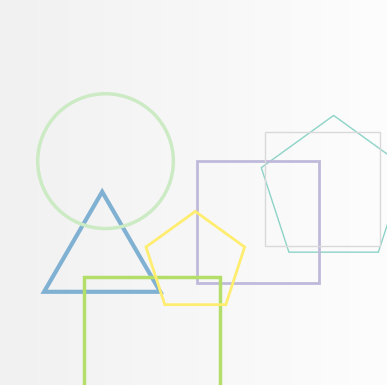[{"shape": "pentagon", "thickness": 1, "radius": 0.98, "center": [0.861, 0.504]}, {"shape": "square", "thickness": 2, "radius": 0.79, "center": [0.665, 0.424]}, {"shape": "triangle", "thickness": 3, "radius": 0.87, "center": [0.264, 0.329]}, {"shape": "square", "thickness": 2.5, "radius": 0.88, "center": [0.393, 0.105]}, {"shape": "square", "thickness": 1, "radius": 0.74, "center": [0.833, 0.509]}, {"shape": "circle", "thickness": 2.5, "radius": 0.88, "center": [0.272, 0.581]}, {"shape": "pentagon", "thickness": 2, "radius": 0.67, "center": [0.504, 0.317]}]